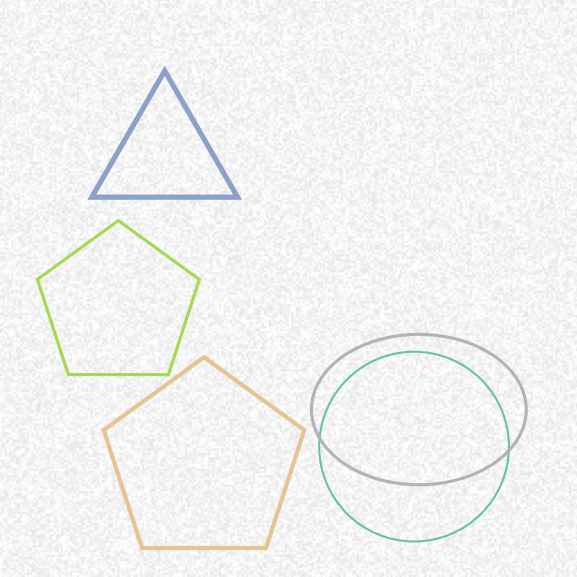[{"shape": "circle", "thickness": 1, "radius": 0.82, "center": [0.717, 0.226]}, {"shape": "triangle", "thickness": 2.5, "radius": 0.73, "center": [0.285, 0.731]}, {"shape": "pentagon", "thickness": 1.5, "radius": 0.74, "center": [0.205, 0.47]}, {"shape": "pentagon", "thickness": 2, "radius": 0.91, "center": [0.353, 0.198]}, {"shape": "oval", "thickness": 1.5, "radius": 0.93, "center": [0.725, 0.29]}]